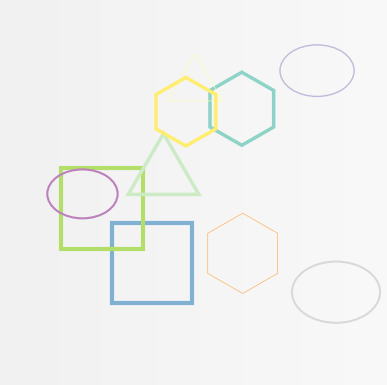[{"shape": "hexagon", "thickness": 2.5, "radius": 0.47, "center": [0.624, 0.718]}, {"shape": "triangle", "thickness": 0.5, "radius": 0.41, "center": [0.503, 0.779]}, {"shape": "oval", "thickness": 1, "radius": 0.48, "center": [0.818, 0.816]}, {"shape": "square", "thickness": 3, "radius": 0.51, "center": [0.392, 0.317]}, {"shape": "hexagon", "thickness": 0.5, "radius": 0.52, "center": [0.626, 0.342]}, {"shape": "square", "thickness": 3, "radius": 0.53, "center": [0.263, 0.458]}, {"shape": "oval", "thickness": 1.5, "radius": 0.57, "center": [0.867, 0.241]}, {"shape": "oval", "thickness": 1.5, "radius": 0.45, "center": [0.213, 0.496]}, {"shape": "triangle", "thickness": 2.5, "radius": 0.53, "center": [0.422, 0.548]}, {"shape": "hexagon", "thickness": 2.5, "radius": 0.45, "center": [0.48, 0.71]}]